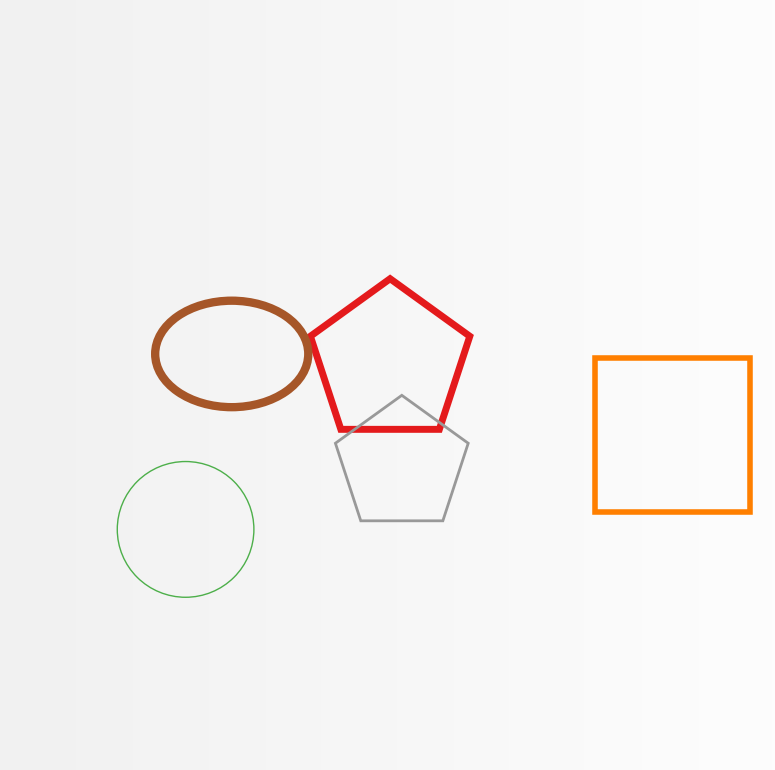[{"shape": "pentagon", "thickness": 2.5, "radius": 0.54, "center": [0.503, 0.53]}, {"shape": "circle", "thickness": 0.5, "radius": 0.44, "center": [0.239, 0.312]}, {"shape": "square", "thickness": 2, "radius": 0.5, "center": [0.868, 0.435]}, {"shape": "oval", "thickness": 3, "radius": 0.49, "center": [0.299, 0.54]}, {"shape": "pentagon", "thickness": 1, "radius": 0.45, "center": [0.518, 0.397]}]